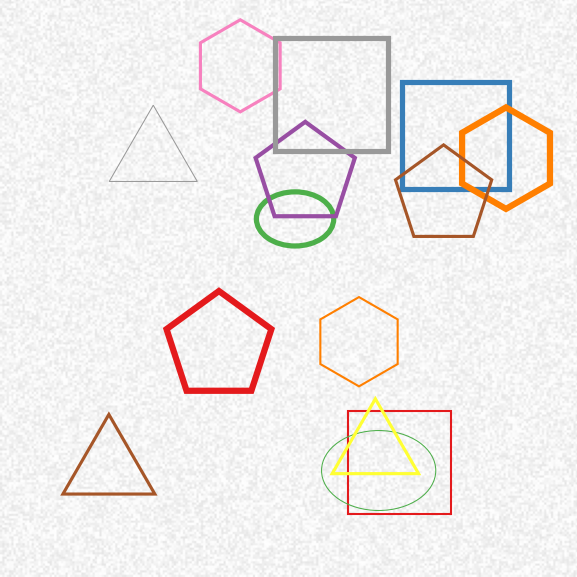[{"shape": "pentagon", "thickness": 3, "radius": 0.48, "center": [0.379, 0.4]}, {"shape": "square", "thickness": 1, "radius": 0.45, "center": [0.692, 0.198]}, {"shape": "square", "thickness": 2.5, "radius": 0.47, "center": [0.789, 0.764]}, {"shape": "oval", "thickness": 2.5, "radius": 0.33, "center": [0.511, 0.62]}, {"shape": "oval", "thickness": 0.5, "radius": 0.49, "center": [0.656, 0.184]}, {"shape": "pentagon", "thickness": 2, "radius": 0.45, "center": [0.529, 0.698]}, {"shape": "hexagon", "thickness": 3, "radius": 0.44, "center": [0.876, 0.725]}, {"shape": "hexagon", "thickness": 1, "radius": 0.39, "center": [0.622, 0.407]}, {"shape": "triangle", "thickness": 1.5, "radius": 0.43, "center": [0.65, 0.222]}, {"shape": "triangle", "thickness": 1.5, "radius": 0.46, "center": [0.189, 0.19]}, {"shape": "pentagon", "thickness": 1.5, "radius": 0.44, "center": [0.768, 0.661]}, {"shape": "hexagon", "thickness": 1.5, "radius": 0.4, "center": [0.416, 0.885]}, {"shape": "square", "thickness": 2.5, "radius": 0.49, "center": [0.574, 0.836]}, {"shape": "triangle", "thickness": 0.5, "radius": 0.44, "center": [0.265, 0.729]}]